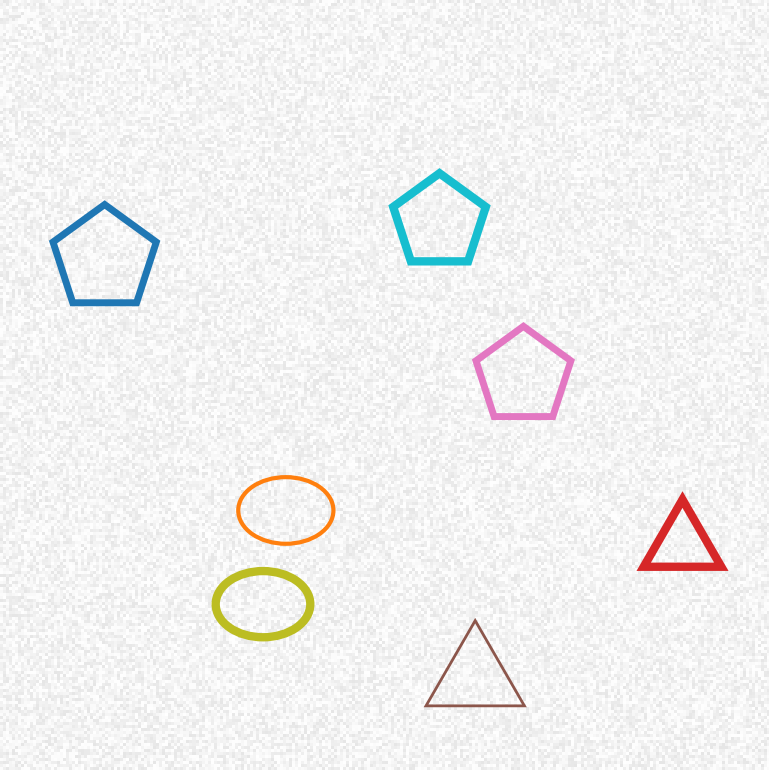[{"shape": "pentagon", "thickness": 2.5, "radius": 0.35, "center": [0.136, 0.664]}, {"shape": "oval", "thickness": 1.5, "radius": 0.31, "center": [0.371, 0.337]}, {"shape": "triangle", "thickness": 3, "radius": 0.29, "center": [0.886, 0.293]}, {"shape": "triangle", "thickness": 1, "radius": 0.37, "center": [0.617, 0.12]}, {"shape": "pentagon", "thickness": 2.5, "radius": 0.32, "center": [0.68, 0.511]}, {"shape": "oval", "thickness": 3, "radius": 0.31, "center": [0.342, 0.215]}, {"shape": "pentagon", "thickness": 3, "radius": 0.32, "center": [0.571, 0.712]}]